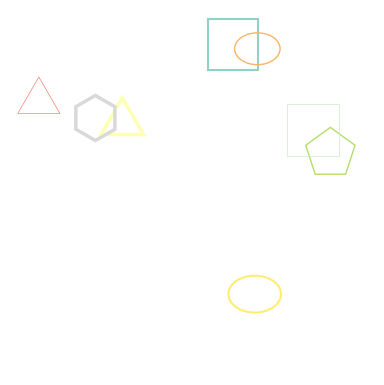[{"shape": "square", "thickness": 1.5, "radius": 0.33, "center": [0.605, 0.886]}, {"shape": "triangle", "thickness": 2.5, "radius": 0.32, "center": [0.318, 0.682]}, {"shape": "triangle", "thickness": 0.5, "radius": 0.32, "center": [0.101, 0.737]}, {"shape": "oval", "thickness": 1, "radius": 0.3, "center": [0.668, 0.873]}, {"shape": "pentagon", "thickness": 1, "radius": 0.34, "center": [0.858, 0.602]}, {"shape": "hexagon", "thickness": 2.5, "radius": 0.29, "center": [0.248, 0.693]}, {"shape": "square", "thickness": 0.5, "radius": 0.34, "center": [0.813, 0.663]}, {"shape": "oval", "thickness": 1.5, "radius": 0.34, "center": [0.662, 0.236]}]